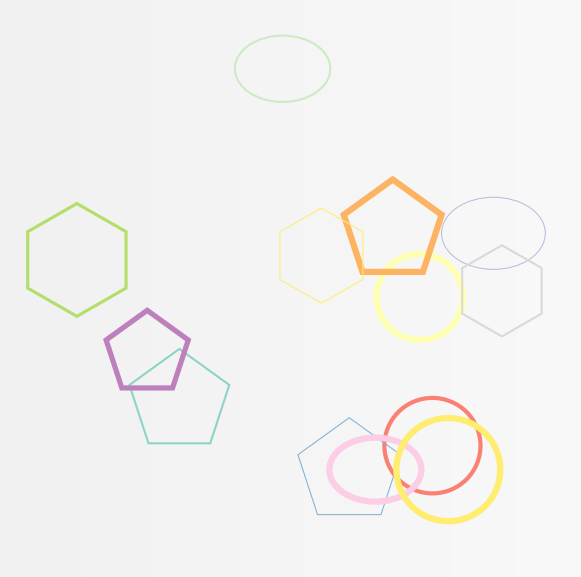[{"shape": "pentagon", "thickness": 1, "radius": 0.45, "center": [0.309, 0.305]}, {"shape": "circle", "thickness": 3, "radius": 0.37, "center": [0.722, 0.485]}, {"shape": "oval", "thickness": 0.5, "radius": 0.45, "center": [0.849, 0.595]}, {"shape": "circle", "thickness": 2, "radius": 0.41, "center": [0.744, 0.227]}, {"shape": "pentagon", "thickness": 0.5, "radius": 0.46, "center": [0.601, 0.183]}, {"shape": "pentagon", "thickness": 3, "radius": 0.44, "center": [0.676, 0.6]}, {"shape": "hexagon", "thickness": 1.5, "radius": 0.49, "center": [0.132, 0.549]}, {"shape": "oval", "thickness": 3, "radius": 0.4, "center": [0.646, 0.186]}, {"shape": "hexagon", "thickness": 1, "radius": 0.39, "center": [0.864, 0.496]}, {"shape": "pentagon", "thickness": 2.5, "radius": 0.37, "center": [0.253, 0.387]}, {"shape": "oval", "thickness": 1, "radius": 0.41, "center": [0.486, 0.88]}, {"shape": "circle", "thickness": 3, "radius": 0.45, "center": [0.771, 0.186]}, {"shape": "hexagon", "thickness": 0.5, "radius": 0.41, "center": [0.553, 0.556]}]